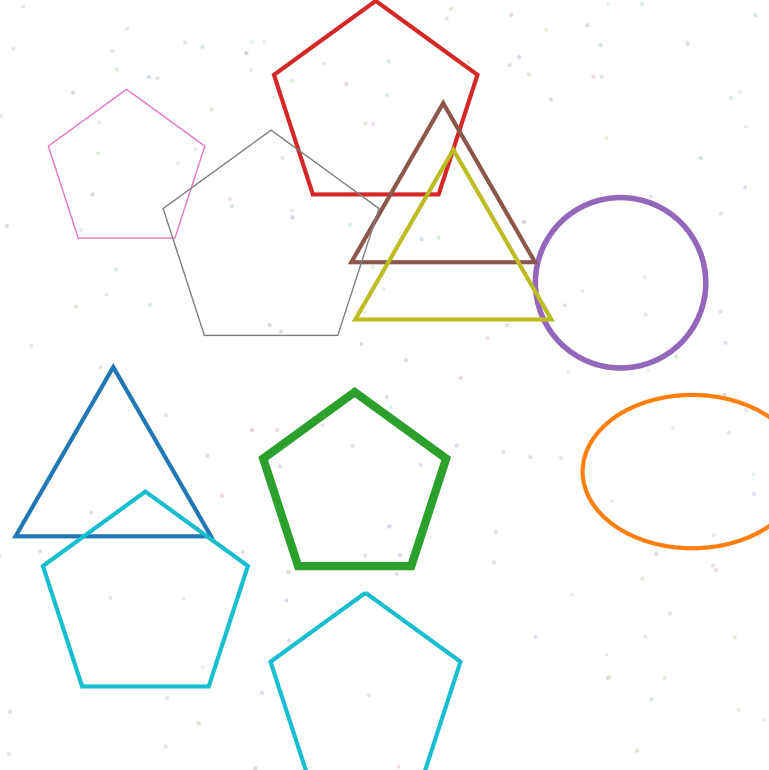[{"shape": "triangle", "thickness": 1.5, "radius": 0.73, "center": [0.147, 0.377]}, {"shape": "oval", "thickness": 1.5, "radius": 0.71, "center": [0.899, 0.388]}, {"shape": "pentagon", "thickness": 3, "radius": 0.62, "center": [0.461, 0.366]}, {"shape": "pentagon", "thickness": 1.5, "radius": 0.69, "center": [0.488, 0.86]}, {"shape": "circle", "thickness": 2, "radius": 0.55, "center": [0.806, 0.633]}, {"shape": "triangle", "thickness": 1.5, "radius": 0.69, "center": [0.576, 0.728]}, {"shape": "pentagon", "thickness": 0.5, "radius": 0.53, "center": [0.164, 0.777]}, {"shape": "pentagon", "thickness": 0.5, "radius": 0.74, "center": [0.352, 0.684]}, {"shape": "triangle", "thickness": 1.5, "radius": 0.74, "center": [0.589, 0.659]}, {"shape": "pentagon", "thickness": 1.5, "radius": 0.7, "center": [0.189, 0.222]}, {"shape": "pentagon", "thickness": 1.5, "radius": 0.65, "center": [0.475, 0.101]}]